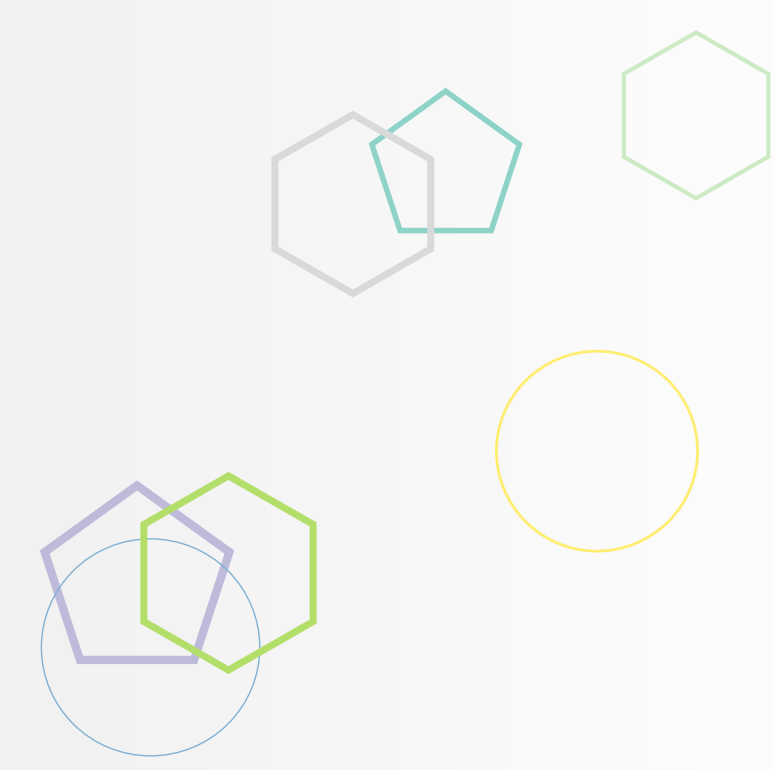[{"shape": "pentagon", "thickness": 2, "radius": 0.5, "center": [0.575, 0.782]}, {"shape": "pentagon", "thickness": 3, "radius": 0.63, "center": [0.177, 0.244]}, {"shape": "circle", "thickness": 0.5, "radius": 0.7, "center": [0.194, 0.159]}, {"shape": "hexagon", "thickness": 2.5, "radius": 0.63, "center": [0.295, 0.256]}, {"shape": "hexagon", "thickness": 2.5, "radius": 0.58, "center": [0.455, 0.735]}, {"shape": "hexagon", "thickness": 1.5, "radius": 0.54, "center": [0.898, 0.85]}, {"shape": "circle", "thickness": 1, "radius": 0.65, "center": [0.77, 0.414]}]